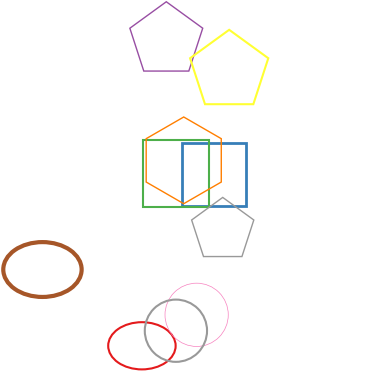[{"shape": "oval", "thickness": 1.5, "radius": 0.44, "center": [0.369, 0.102]}, {"shape": "square", "thickness": 2, "radius": 0.41, "center": [0.556, 0.547]}, {"shape": "square", "thickness": 1.5, "radius": 0.43, "center": [0.457, 0.55]}, {"shape": "pentagon", "thickness": 1, "radius": 0.5, "center": [0.432, 0.896]}, {"shape": "hexagon", "thickness": 1, "radius": 0.56, "center": [0.477, 0.583]}, {"shape": "pentagon", "thickness": 1.5, "radius": 0.53, "center": [0.595, 0.816]}, {"shape": "oval", "thickness": 3, "radius": 0.51, "center": [0.11, 0.3]}, {"shape": "circle", "thickness": 0.5, "radius": 0.41, "center": [0.511, 0.182]}, {"shape": "circle", "thickness": 1.5, "radius": 0.4, "center": [0.457, 0.141]}, {"shape": "pentagon", "thickness": 1, "radius": 0.42, "center": [0.578, 0.402]}]